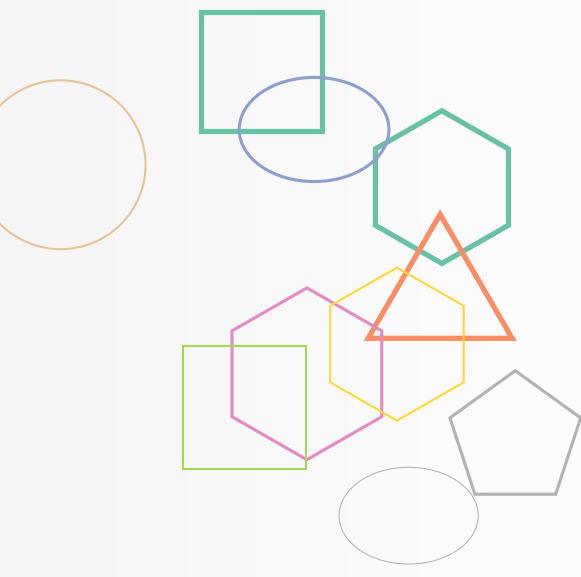[{"shape": "square", "thickness": 2.5, "radius": 0.52, "center": [0.45, 0.876]}, {"shape": "hexagon", "thickness": 2.5, "radius": 0.66, "center": [0.76, 0.675]}, {"shape": "triangle", "thickness": 2.5, "radius": 0.72, "center": [0.757, 0.485]}, {"shape": "oval", "thickness": 1.5, "radius": 0.64, "center": [0.54, 0.775]}, {"shape": "hexagon", "thickness": 1.5, "radius": 0.74, "center": [0.528, 0.352]}, {"shape": "square", "thickness": 1, "radius": 0.53, "center": [0.421, 0.293]}, {"shape": "hexagon", "thickness": 1, "radius": 0.66, "center": [0.683, 0.403]}, {"shape": "circle", "thickness": 1, "radius": 0.73, "center": [0.104, 0.714]}, {"shape": "oval", "thickness": 0.5, "radius": 0.6, "center": [0.703, 0.106]}, {"shape": "pentagon", "thickness": 1.5, "radius": 0.59, "center": [0.887, 0.239]}]